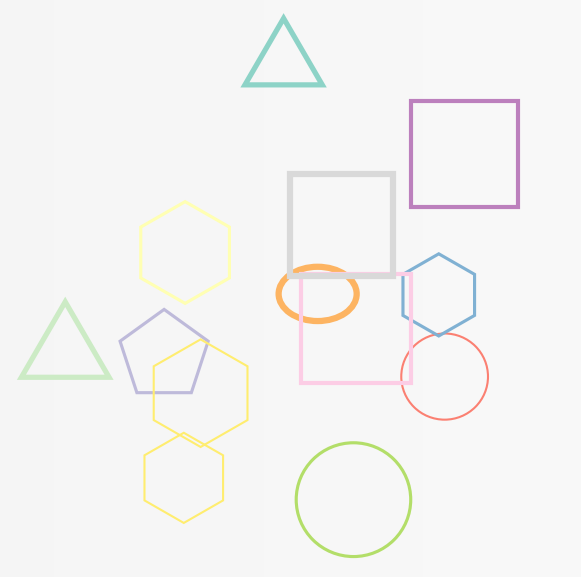[{"shape": "triangle", "thickness": 2.5, "radius": 0.38, "center": [0.488, 0.891]}, {"shape": "hexagon", "thickness": 1.5, "radius": 0.44, "center": [0.318, 0.562]}, {"shape": "pentagon", "thickness": 1.5, "radius": 0.4, "center": [0.282, 0.384]}, {"shape": "circle", "thickness": 1, "radius": 0.37, "center": [0.765, 0.347]}, {"shape": "hexagon", "thickness": 1.5, "radius": 0.36, "center": [0.755, 0.488]}, {"shape": "oval", "thickness": 3, "radius": 0.34, "center": [0.546, 0.49]}, {"shape": "circle", "thickness": 1.5, "radius": 0.49, "center": [0.608, 0.134]}, {"shape": "square", "thickness": 2, "radius": 0.47, "center": [0.612, 0.43]}, {"shape": "square", "thickness": 3, "radius": 0.44, "center": [0.588, 0.61]}, {"shape": "square", "thickness": 2, "radius": 0.46, "center": [0.8, 0.733]}, {"shape": "triangle", "thickness": 2.5, "radius": 0.44, "center": [0.112, 0.389]}, {"shape": "hexagon", "thickness": 1, "radius": 0.39, "center": [0.316, 0.172]}, {"shape": "hexagon", "thickness": 1, "radius": 0.47, "center": [0.345, 0.318]}]